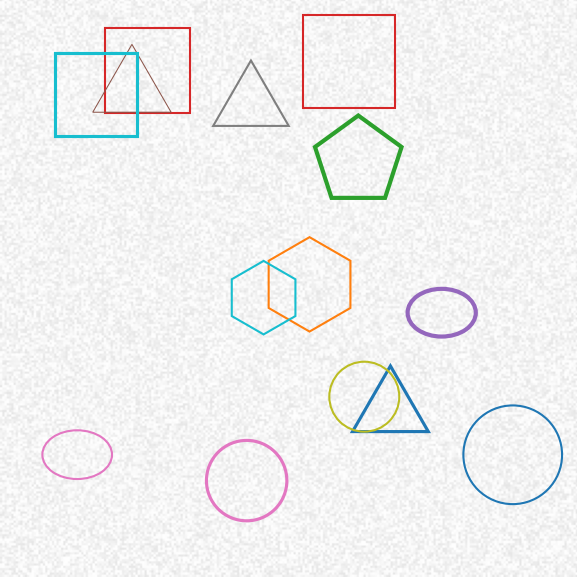[{"shape": "circle", "thickness": 1, "radius": 0.43, "center": [0.888, 0.212]}, {"shape": "triangle", "thickness": 1.5, "radius": 0.38, "center": [0.676, 0.29]}, {"shape": "hexagon", "thickness": 1, "radius": 0.41, "center": [0.536, 0.507]}, {"shape": "pentagon", "thickness": 2, "radius": 0.39, "center": [0.62, 0.72]}, {"shape": "square", "thickness": 1, "radius": 0.4, "center": [0.604, 0.893]}, {"shape": "square", "thickness": 1, "radius": 0.37, "center": [0.256, 0.877]}, {"shape": "oval", "thickness": 2, "radius": 0.3, "center": [0.765, 0.458]}, {"shape": "triangle", "thickness": 0.5, "radius": 0.39, "center": [0.228, 0.844]}, {"shape": "oval", "thickness": 1, "radius": 0.3, "center": [0.134, 0.212]}, {"shape": "circle", "thickness": 1.5, "radius": 0.35, "center": [0.427, 0.167]}, {"shape": "triangle", "thickness": 1, "radius": 0.38, "center": [0.435, 0.819]}, {"shape": "circle", "thickness": 1, "radius": 0.3, "center": [0.631, 0.312]}, {"shape": "hexagon", "thickness": 1, "radius": 0.32, "center": [0.456, 0.484]}, {"shape": "square", "thickness": 1.5, "radius": 0.36, "center": [0.167, 0.835]}]